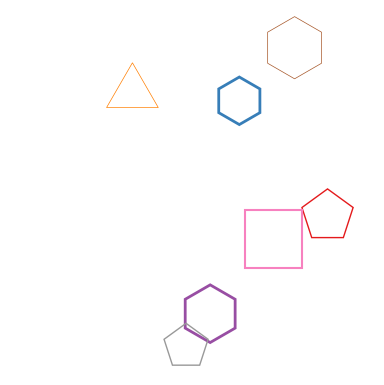[{"shape": "pentagon", "thickness": 1, "radius": 0.35, "center": [0.851, 0.439]}, {"shape": "hexagon", "thickness": 2, "radius": 0.31, "center": [0.622, 0.738]}, {"shape": "hexagon", "thickness": 2, "radius": 0.37, "center": [0.546, 0.185]}, {"shape": "triangle", "thickness": 0.5, "radius": 0.39, "center": [0.344, 0.759]}, {"shape": "hexagon", "thickness": 0.5, "radius": 0.4, "center": [0.765, 0.876]}, {"shape": "square", "thickness": 1.5, "radius": 0.38, "center": [0.71, 0.379]}, {"shape": "pentagon", "thickness": 1, "radius": 0.3, "center": [0.483, 0.1]}]